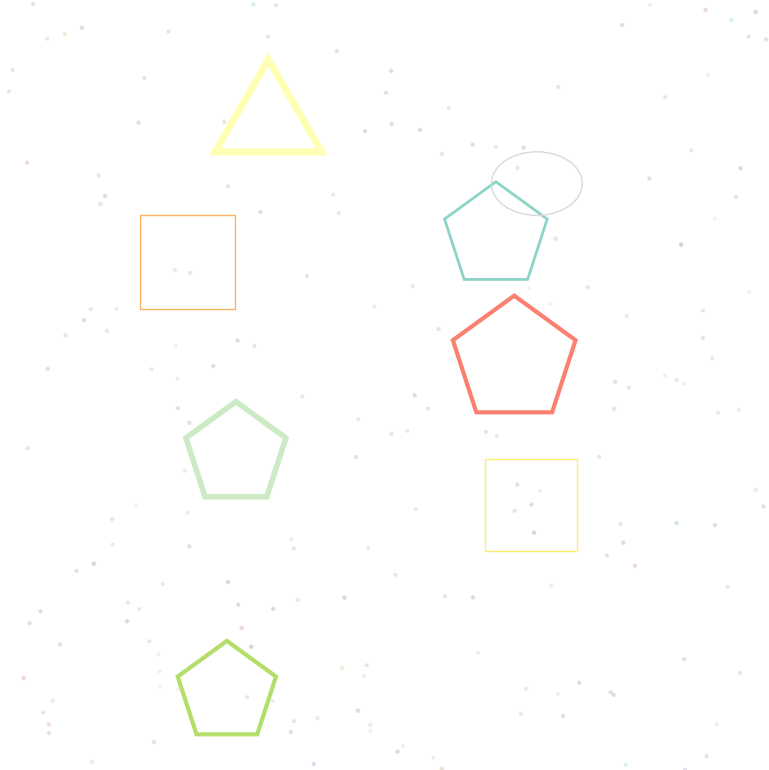[{"shape": "pentagon", "thickness": 1, "radius": 0.35, "center": [0.644, 0.694]}, {"shape": "triangle", "thickness": 2.5, "radius": 0.4, "center": [0.349, 0.843]}, {"shape": "pentagon", "thickness": 1.5, "radius": 0.42, "center": [0.668, 0.532]}, {"shape": "square", "thickness": 0.5, "radius": 0.31, "center": [0.244, 0.66]}, {"shape": "pentagon", "thickness": 1.5, "radius": 0.34, "center": [0.295, 0.101]}, {"shape": "oval", "thickness": 0.5, "radius": 0.29, "center": [0.697, 0.762]}, {"shape": "pentagon", "thickness": 2, "radius": 0.34, "center": [0.306, 0.41]}, {"shape": "square", "thickness": 0.5, "radius": 0.3, "center": [0.69, 0.345]}]